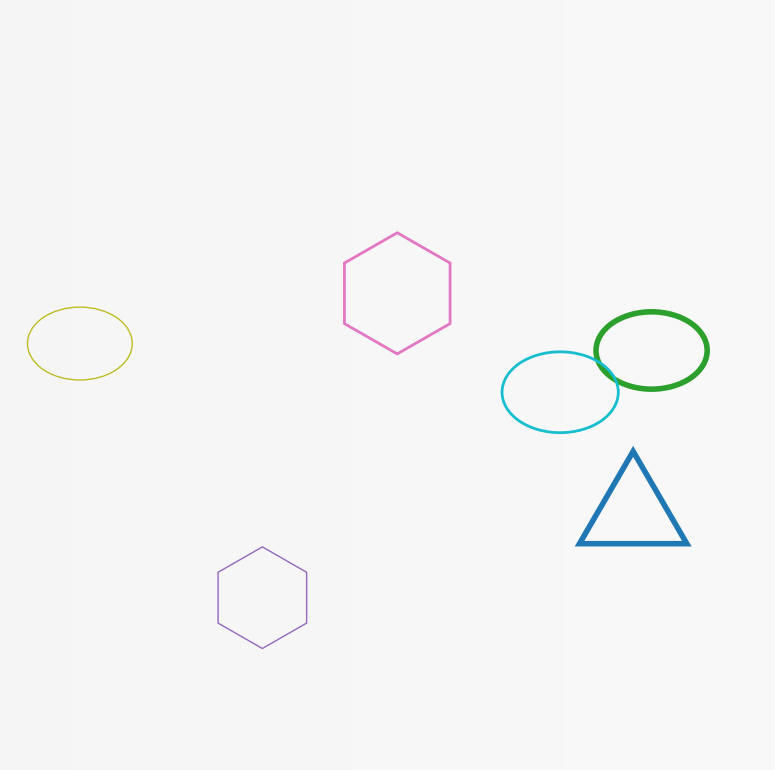[{"shape": "triangle", "thickness": 2, "radius": 0.4, "center": [0.817, 0.334]}, {"shape": "oval", "thickness": 2, "radius": 0.36, "center": [0.841, 0.545]}, {"shape": "hexagon", "thickness": 0.5, "radius": 0.33, "center": [0.339, 0.224]}, {"shape": "hexagon", "thickness": 1, "radius": 0.39, "center": [0.513, 0.619]}, {"shape": "oval", "thickness": 0.5, "radius": 0.34, "center": [0.103, 0.554]}, {"shape": "oval", "thickness": 1, "radius": 0.38, "center": [0.723, 0.491]}]